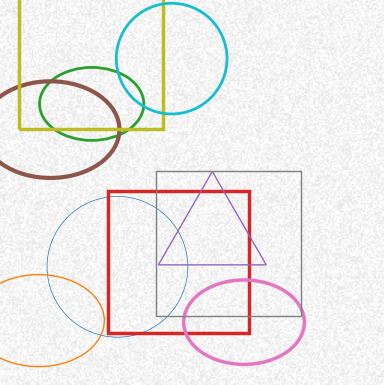[{"shape": "circle", "thickness": 0.5, "radius": 0.91, "center": [0.305, 0.307]}, {"shape": "oval", "thickness": 1, "radius": 0.85, "center": [0.1, 0.167]}, {"shape": "oval", "thickness": 2, "radius": 0.68, "center": [0.238, 0.73]}, {"shape": "square", "thickness": 2.5, "radius": 0.92, "center": [0.464, 0.319]}, {"shape": "triangle", "thickness": 1, "radius": 0.81, "center": [0.551, 0.393]}, {"shape": "oval", "thickness": 3, "radius": 0.9, "center": [0.131, 0.663]}, {"shape": "oval", "thickness": 2.5, "radius": 0.78, "center": [0.634, 0.163]}, {"shape": "square", "thickness": 1, "radius": 0.94, "center": [0.593, 0.368]}, {"shape": "square", "thickness": 2.5, "radius": 0.93, "center": [0.235, 0.853]}, {"shape": "circle", "thickness": 2, "radius": 0.72, "center": [0.446, 0.848]}]